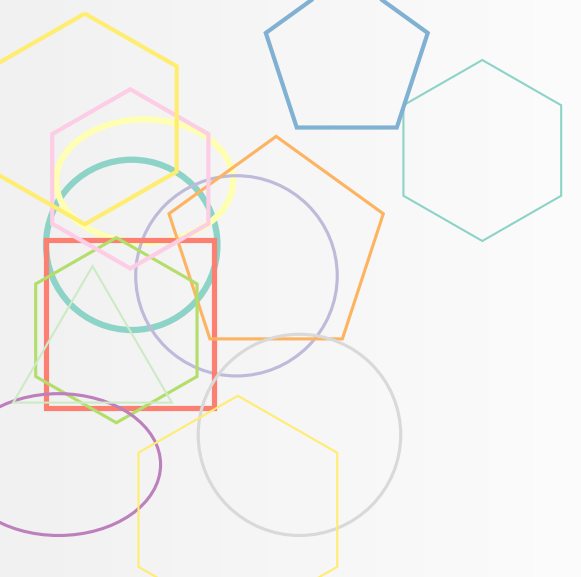[{"shape": "circle", "thickness": 3, "radius": 0.74, "center": [0.227, 0.575]}, {"shape": "hexagon", "thickness": 1, "radius": 0.78, "center": [0.83, 0.739]}, {"shape": "oval", "thickness": 3, "radius": 0.76, "center": [0.249, 0.686]}, {"shape": "circle", "thickness": 1.5, "radius": 0.87, "center": [0.407, 0.522]}, {"shape": "square", "thickness": 2.5, "radius": 0.73, "center": [0.224, 0.438]}, {"shape": "pentagon", "thickness": 2, "radius": 0.73, "center": [0.597, 0.897]}, {"shape": "pentagon", "thickness": 1.5, "radius": 0.97, "center": [0.475, 0.569]}, {"shape": "hexagon", "thickness": 1.5, "radius": 0.8, "center": [0.2, 0.427]}, {"shape": "hexagon", "thickness": 2, "radius": 0.78, "center": [0.224, 0.689]}, {"shape": "circle", "thickness": 1.5, "radius": 0.87, "center": [0.515, 0.246]}, {"shape": "oval", "thickness": 1.5, "radius": 0.88, "center": [0.101, 0.195]}, {"shape": "triangle", "thickness": 1, "radius": 0.79, "center": [0.159, 0.381]}, {"shape": "hexagon", "thickness": 1, "radius": 0.99, "center": [0.409, 0.116]}, {"shape": "hexagon", "thickness": 2, "radius": 0.91, "center": [0.146, 0.793]}]